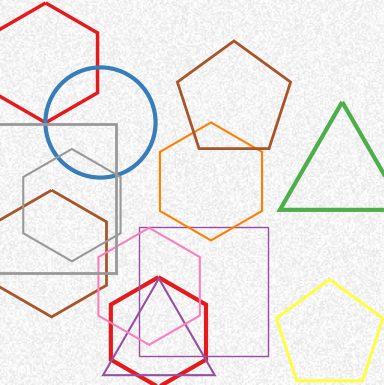[{"shape": "hexagon", "thickness": 2.5, "radius": 0.78, "center": [0.119, 0.837]}, {"shape": "hexagon", "thickness": 3, "radius": 0.71, "center": [0.411, 0.137]}, {"shape": "circle", "thickness": 3, "radius": 0.72, "center": [0.261, 0.682]}, {"shape": "triangle", "thickness": 3, "radius": 0.93, "center": [0.889, 0.548]}, {"shape": "triangle", "thickness": 1.5, "radius": 0.84, "center": [0.413, 0.109]}, {"shape": "square", "thickness": 1, "radius": 0.84, "center": [0.529, 0.242]}, {"shape": "hexagon", "thickness": 1.5, "radius": 0.77, "center": [0.548, 0.529]}, {"shape": "pentagon", "thickness": 2, "radius": 0.73, "center": [0.856, 0.128]}, {"shape": "pentagon", "thickness": 2, "radius": 0.77, "center": [0.608, 0.739]}, {"shape": "hexagon", "thickness": 2, "radius": 0.82, "center": [0.134, 0.341]}, {"shape": "hexagon", "thickness": 1.5, "radius": 0.76, "center": [0.387, 0.256]}, {"shape": "hexagon", "thickness": 1.5, "radius": 0.73, "center": [0.187, 0.467]}, {"shape": "square", "thickness": 2, "radius": 0.97, "center": [0.107, 0.485]}]